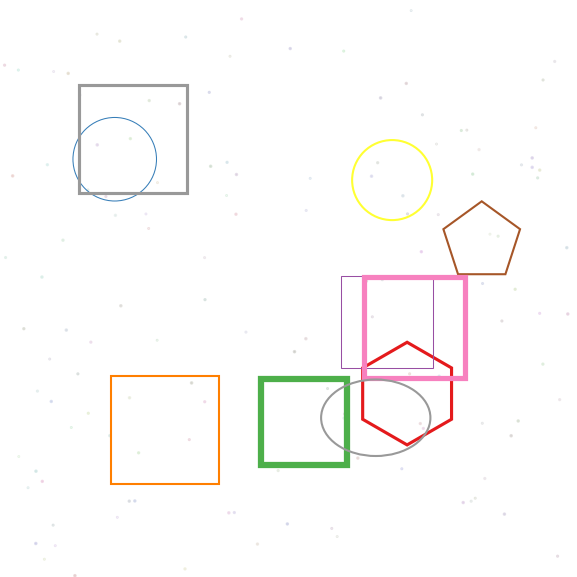[{"shape": "hexagon", "thickness": 1.5, "radius": 0.44, "center": [0.705, 0.318]}, {"shape": "circle", "thickness": 0.5, "radius": 0.36, "center": [0.199, 0.723]}, {"shape": "square", "thickness": 3, "radius": 0.37, "center": [0.527, 0.268]}, {"shape": "square", "thickness": 0.5, "radius": 0.4, "center": [0.67, 0.441]}, {"shape": "square", "thickness": 1, "radius": 0.47, "center": [0.286, 0.254]}, {"shape": "circle", "thickness": 1, "radius": 0.35, "center": [0.679, 0.687]}, {"shape": "pentagon", "thickness": 1, "radius": 0.35, "center": [0.834, 0.581]}, {"shape": "square", "thickness": 2.5, "radius": 0.44, "center": [0.717, 0.431]}, {"shape": "square", "thickness": 1.5, "radius": 0.47, "center": [0.229, 0.758]}, {"shape": "oval", "thickness": 1, "radius": 0.47, "center": [0.651, 0.276]}]